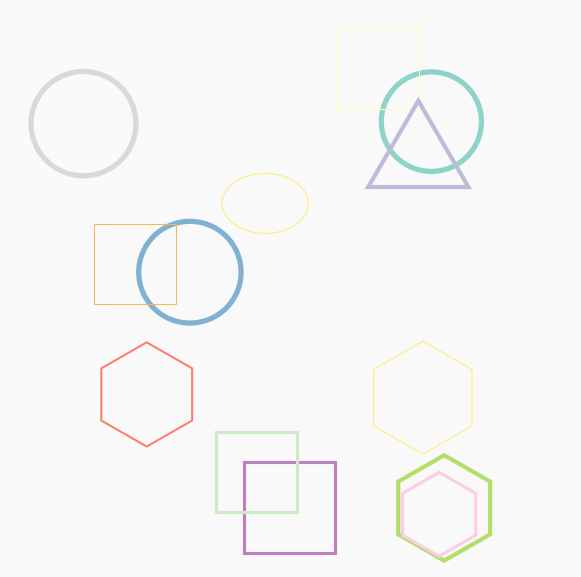[{"shape": "circle", "thickness": 2.5, "radius": 0.43, "center": [0.742, 0.788]}, {"shape": "square", "thickness": 0.5, "radius": 0.35, "center": [0.65, 0.882]}, {"shape": "triangle", "thickness": 2, "radius": 0.5, "center": [0.72, 0.725]}, {"shape": "hexagon", "thickness": 1, "radius": 0.45, "center": [0.252, 0.316]}, {"shape": "circle", "thickness": 2.5, "radius": 0.44, "center": [0.327, 0.528]}, {"shape": "square", "thickness": 0.5, "radius": 0.35, "center": [0.232, 0.542]}, {"shape": "hexagon", "thickness": 2, "radius": 0.46, "center": [0.764, 0.12]}, {"shape": "hexagon", "thickness": 1.5, "radius": 0.36, "center": [0.756, 0.109]}, {"shape": "circle", "thickness": 2.5, "radius": 0.45, "center": [0.144, 0.785]}, {"shape": "square", "thickness": 1.5, "radius": 0.39, "center": [0.499, 0.12]}, {"shape": "square", "thickness": 1.5, "radius": 0.35, "center": [0.441, 0.182]}, {"shape": "oval", "thickness": 0.5, "radius": 0.37, "center": [0.456, 0.647]}, {"shape": "hexagon", "thickness": 0.5, "radius": 0.49, "center": [0.727, 0.31]}]